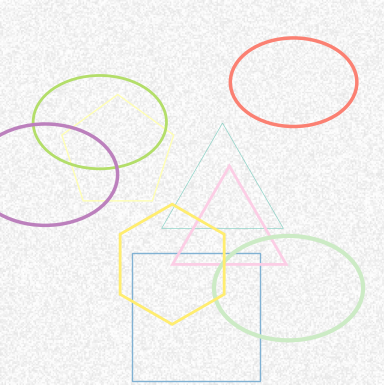[{"shape": "triangle", "thickness": 0.5, "radius": 0.91, "center": [0.578, 0.498]}, {"shape": "pentagon", "thickness": 1, "radius": 0.76, "center": [0.306, 0.602]}, {"shape": "oval", "thickness": 2.5, "radius": 0.82, "center": [0.763, 0.786]}, {"shape": "square", "thickness": 1, "radius": 0.84, "center": [0.509, 0.177]}, {"shape": "oval", "thickness": 2, "radius": 0.87, "center": [0.259, 0.683]}, {"shape": "triangle", "thickness": 2, "radius": 0.85, "center": [0.596, 0.398]}, {"shape": "oval", "thickness": 2.5, "radius": 0.94, "center": [0.117, 0.546]}, {"shape": "oval", "thickness": 3, "radius": 0.97, "center": [0.749, 0.252]}, {"shape": "hexagon", "thickness": 2, "radius": 0.78, "center": [0.447, 0.314]}]